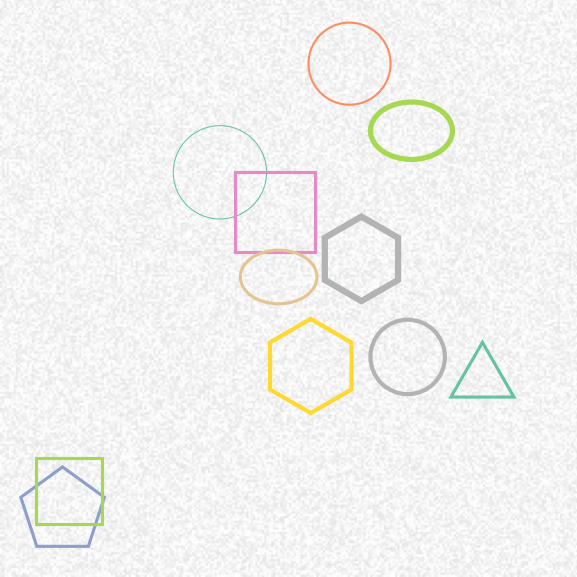[{"shape": "circle", "thickness": 0.5, "radius": 0.4, "center": [0.381, 0.701]}, {"shape": "triangle", "thickness": 1.5, "radius": 0.32, "center": [0.835, 0.343]}, {"shape": "circle", "thickness": 1, "radius": 0.36, "center": [0.605, 0.889]}, {"shape": "pentagon", "thickness": 1.5, "radius": 0.38, "center": [0.108, 0.115]}, {"shape": "square", "thickness": 1.5, "radius": 0.34, "center": [0.477, 0.632]}, {"shape": "square", "thickness": 1.5, "radius": 0.29, "center": [0.119, 0.149]}, {"shape": "oval", "thickness": 2.5, "radius": 0.36, "center": [0.713, 0.773]}, {"shape": "hexagon", "thickness": 2, "radius": 0.41, "center": [0.538, 0.365]}, {"shape": "oval", "thickness": 1.5, "radius": 0.33, "center": [0.483, 0.52]}, {"shape": "hexagon", "thickness": 3, "radius": 0.37, "center": [0.626, 0.551]}, {"shape": "circle", "thickness": 2, "radius": 0.32, "center": [0.706, 0.381]}]